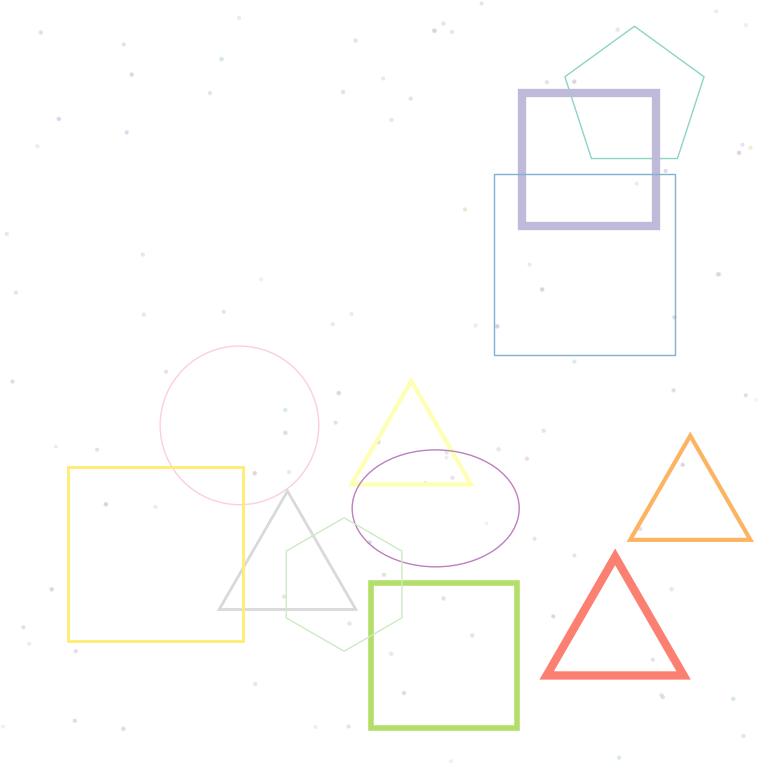[{"shape": "pentagon", "thickness": 0.5, "radius": 0.47, "center": [0.824, 0.871]}, {"shape": "triangle", "thickness": 1.5, "radius": 0.45, "center": [0.534, 0.416]}, {"shape": "square", "thickness": 3, "radius": 0.43, "center": [0.765, 0.793]}, {"shape": "triangle", "thickness": 3, "radius": 0.51, "center": [0.799, 0.174]}, {"shape": "square", "thickness": 0.5, "radius": 0.59, "center": [0.76, 0.656]}, {"shape": "triangle", "thickness": 1.5, "radius": 0.45, "center": [0.896, 0.344]}, {"shape": "square", "thickness": 2, "radius": 0.47, "center": [0.577, 0.149]}, {"shape": "circle", "thickness": 0.5, "radius": 0.52, "center": [0.311, 0.448]}, {"shape": "triangle", "thickness": 1, "radius": 0.51, "center": [0.373, 0.26]}, {"shape": "oval", "thickness": 0.5, "radius": 0.54, "center": [0.566, 0.34]}, {"shape": "hexagon", "thickness": 0.5, "radius": 0.43, "center": [0.447, 0.241]}, {"shape": "square", "thickness": 1, "radius": 0.57, "center": [0.202, 0.281]}]